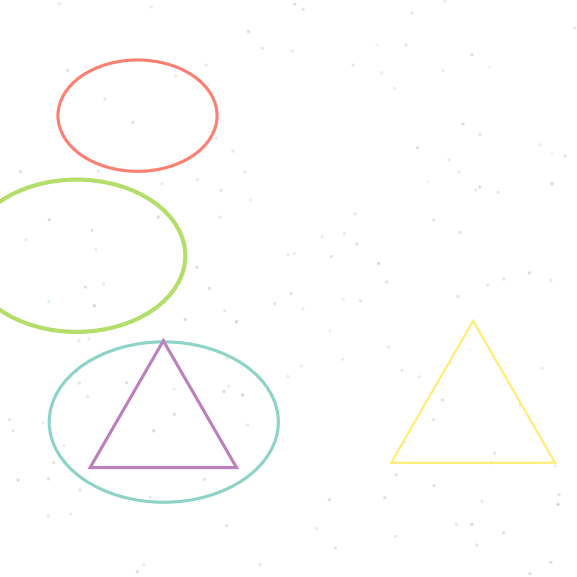[{"shape": "oval", "thickness": 1.5, "radius": 0.99, "center": [0.284, 0.268]}, {"shape": "oval", "thickness": 1.5, "radius": 0.69, "center": [0.238, 0.799]}, {"shape": "oval", "thickness": 2, "radius": 0.94, "center": [0.132, 0.556]}, {"shape": "triangle", "thickness": 1.5, "radius": 0.73, "center": [0.283, 0.263]}, {"shape": "triangle", "thickness": 1, "radius": 0.82, "center": [0.819, 0.28]}]